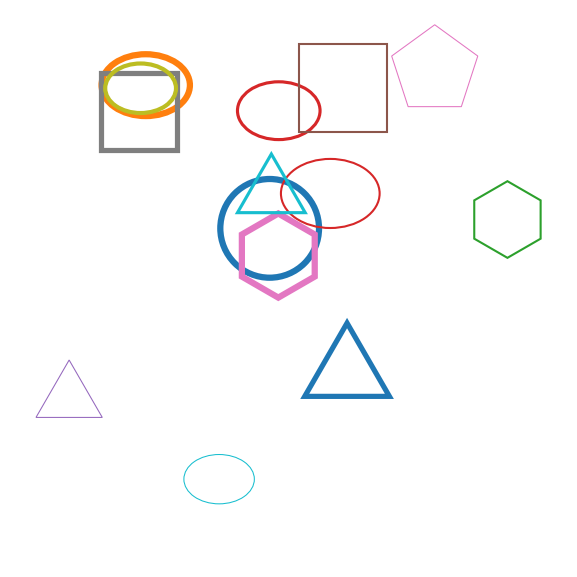[{"shape": "triangle", "thickness": 2.5, "radius": 0.42, "center": [0.601, 0.355]}, {"shape": "circle", "thickness": 3, "radius": 0.43, "center": [0.467, 0.604]}, {"shape": "oval", "thickness": 3, "radius": 0.38, "center": [0.252, 0.852]}, {"shape": "hexagon", "thickness": 1, "radius": 0.33, "center": [0.879, 0.619]}, {"shape": "oval", "thickness": 1, "radius": 0.43, "center": [0.572, 0.664]}, {"shape": "oval", "thickness": 1.5, "radius": 0.36, "center": [0.483, 0.807]}, {"shape": "triangle", "thickness": 0.5, "radius": 0.33, "center": [0.12, 0.309]}, {"shape": "square", "thickness": 1, "radius": 0.38, "center": [0.594, 0.847]}, {"shape": "pentagon", "thickness": 0.5, "radius": 0.39, "center": [0.753, 0.878]}, {"shape": "hexagon", "thickness": 3, "radius": 0.36, "center": [0.482, 0.557]}, {"shape": "square", "thickness": 2.5, "radius": 0.33, "center": [0.241, 0.806]}, {"shape": "oval", "thickness": 2, "radius": 0.31, "center": [0.243, 0.846]}, {"shape": "triangle", "thickness": 1.5, "radius": 0.34, "center": [0.47, 0.665]}, {"shape": "oval", "thickness": 0.5, "radius": 0.31, "center": [0.379, 0.169]}]